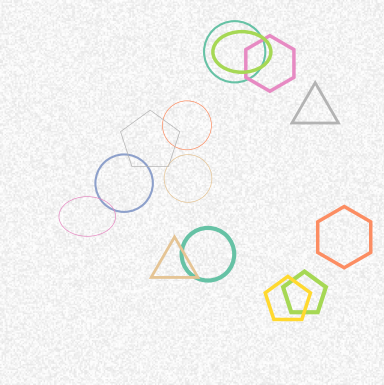[{"shape": "circle", "thickness": 1.5, "radius": 0.4, "center": [0.61, 0.866]}, {"shape": "circle", "thickness": 3, "radius": 0.34, "center": [0.54, 0.34]}, {"shape": "circle", "thickness": 0.5, "radius": 0.32, "center": [0.486, 0.675]}, {"shape": "hexagon", "thickness": 2.5, "radius": 0.4, "center": [0.894, 0.384]}, {"shape": "circle", "thickness": 1.5, "radius": 0.37, "center": [0.322, 0.524]}, {"shape": "hexagon", "thickness": 2.5, "radius": 0.36, "center": [0.701, 0.835]}, {"shape": "oval", "thickness": 0.5, "radius": 0.37, "center": [0.227, 0.438]}, {"shape": "oval", "thickness": 2.5, "radius": 0.38, "center": [0.628, 0.865]}, {"shape": "pentagon", "thickness": 3, "radius": 0.29, "center": [0.791, 0.236]}, {"shape": "pentagon", "thickness": 2.5, "radius": 0.31, "center": [0.748, 0.22]}, {"shape": "triangle", "thickness": 2, "radius": 0.35, "center": [0.453, 0.314]}, {"shape": "circle", "thickness": 0.5, "radius": 0.31, "center": [0.488, 0.536]}, {"shape": "triangle", "thickness": 2, "radius": 0.35, "center": [0.819, 0.715]}, {"shape": "pentagon", "thickness": 0.5, "radius": 0.4, "center": [0.39, 0.633]}]